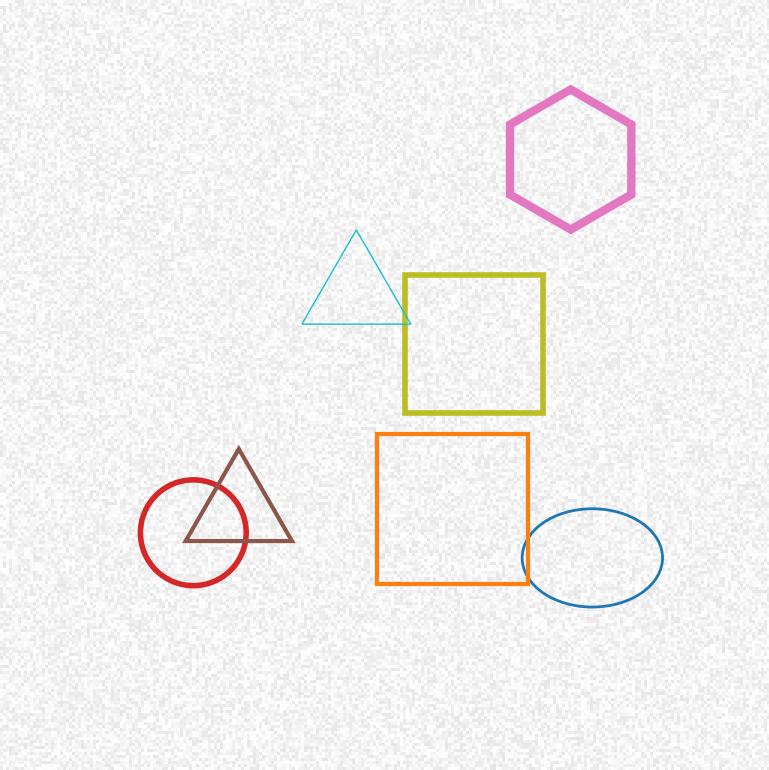[{"shape": "oval", "thickness": 1, "radius": 0.46, "center": [0.769, 0.275]}, {"shape": "square", "thickness": 1.5, "radius": 0.49, "center": [0.588, 0.339]}, {"shape": "circle", "thickness": 2, "radius": 0.34, "center": [0.251, 0.308]}, {"shape": "triangle", "thickness": 1.5, "radius": 0.4, "center": [0.31, 0.337]}, {"shape": "hexagon", "thickness": 3, "radius": 0.45, "center": [0.741, 0.793]}, {"shape": "square", "thickness": 2, "radius": 0.45, "center": [0.615, 0.553]}, {"shape": "triangle", "thickness": 0.5, "radius": 0.41, "center": [0.463, 0.62]}]